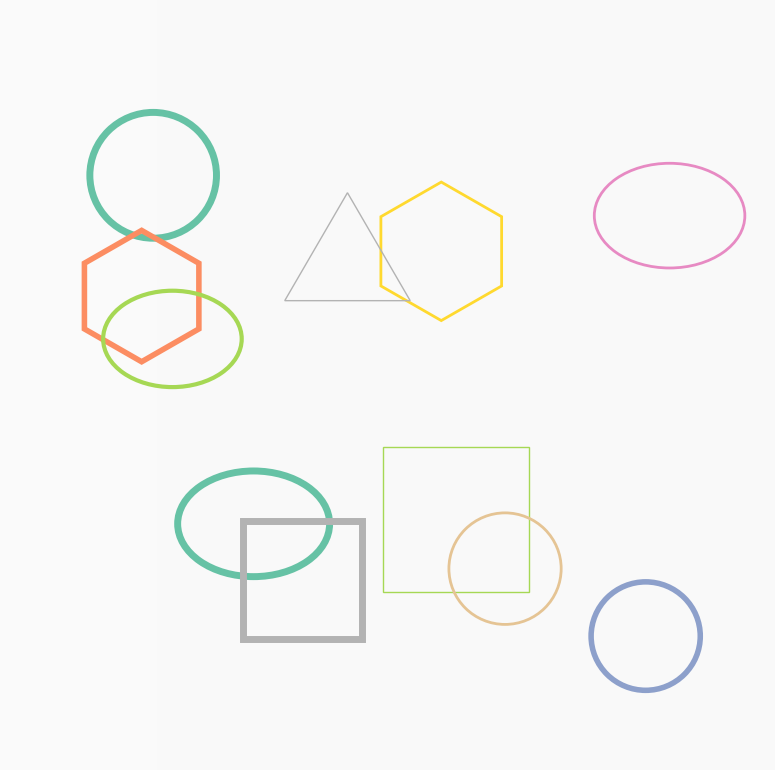[{"shape": "circle", "thickness": 2.5, "radius": 0.41, "center": [0.198, 0.772]}, {"shape": "oval", "thickness": 2.5, "radius": 0.49, "center": [0.327, 0.32]}, {"shape": "hexagon", "thickness": 2, "radius": 0.43, "center": [0.183, 0.615]}, {"shape": "circle", "thickness": 2, "radius": 0.35, "center": [0.833, 0.174]}, {"shape": "oval", "thickness": 1, "radius": 0.49, "center": [0.864, 0.72]}, {"shape": "square", "thickness": 0.5, "radius": 0.47, "center": [0.589, 0.325]}, {"shape": "oval", "thickness": 1.5, "radius": 0.45, "center": [0.222, 0.56]}, {"shape": "hexagon", "thickness": 1, "radius": 0.45, "center": [0.569, 0.674]}, {"shape": "circle", "thickness": 1, "radius": 0.36, "center": [0.652, 0.261]}, {"shape": "triangle", "thickness": 0.5, "radius": 0.47, "center": [0.448, 0.656]}, {"shape": "square", "thickness": 2.5, "radius": 0.38, "center": [0.391, 0.247]}]